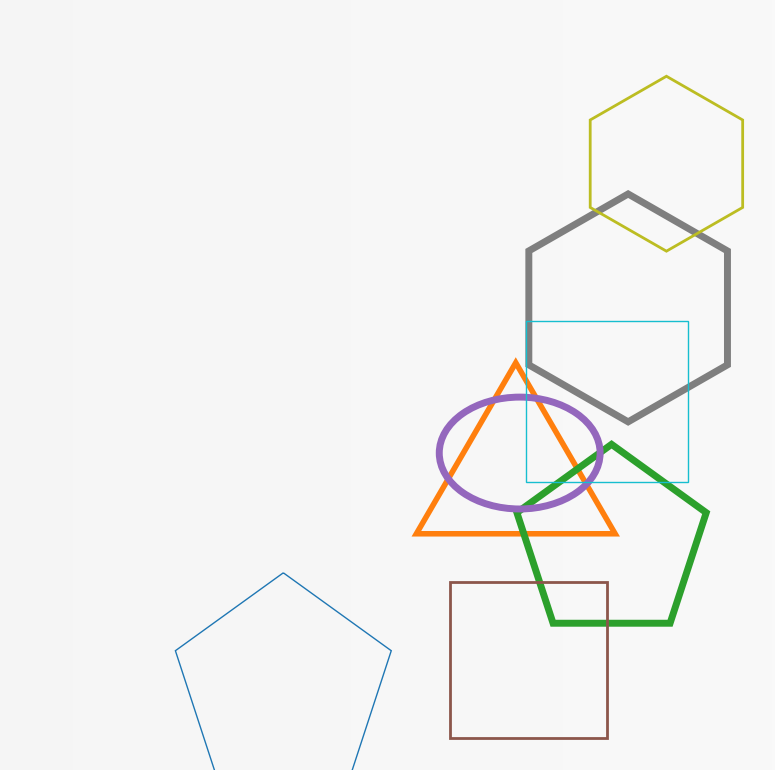[{"shape": "pentagon", "thickness": 0.5, "radius": 0.73, "center": [0.366, 0.11]}, {"shape": "triangle", "thickness": 2, "radius": 0.74, "center": [0.665, 0.381]}, {"shape": "pentagon", "thickness": 2.5, "radius": 0.64, "center": [0.789, 0.295]}, {"shape": "oval", "thickness": 2.5, "radius": 0.52, "center": [0.671, 0.412]}, {"shape": "square", "thickness": 1, "radius": 0.51, "center": [0.682, 0.143]}, {"shape": "hexagon", "thickness": 2.5, "radius": 0.74, "center": [0.811, 0.6]}, {"shape": "hexagon", "thickness": 1, "radius": 0.57, "center": [0.86, 0.787]}, {"shape": "square", "thickness": 0.5, "radius": 0.52, "center": [0.783, 0.479]}]